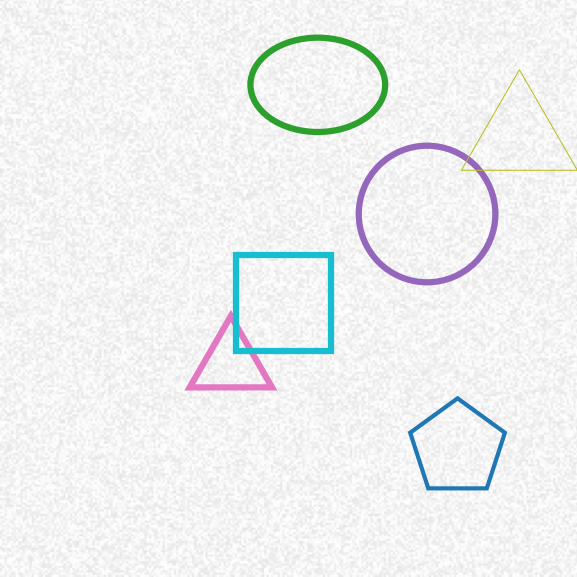[{"shape": "pentagon", "thickness": 2, "radius": 0.43, "center": [0.792, 0.223]}, {"shape": "oval", "thickness": 3, "radius": 0.58, "center": [0.55, 0.852]}, {"shape": "circle", "thickness": 3, "radius": 0.59, "center": [0.74, 0.629]}, {"shape": "triangle", "thickness": 3, "radius": 0.41, "center": [0.4, 0.37]}, {"shape": "triangle", "thickness": 0.5, "radius": 0.58, "center": [0.899, 0.762]}, {"shape": "square", "thickness": 3, "radius": 0.41, "center": [0.491, 0.474]}]